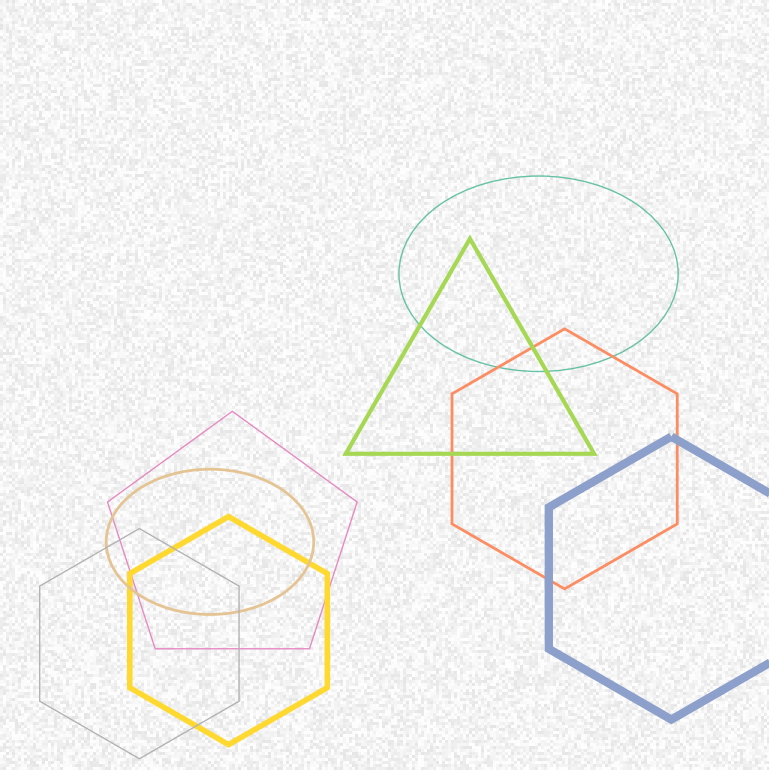[{"shape": "oval", "thickness": 0.5, "radius": 0.91, "center": [0.699, 0.644]}, {"shape": "hexagon", "thickness": 1, "radius": 0.84, "center": [0.733, 0.404]}, {"shape": "hexagon", "thickness": 3, "radius": 0.92, "center": [0.872, 0.249]}, {"shape": "pentagon", "thickness": 0.5, "radius": 0.85, "center": [0.302, 0.295]}, {"shape": "triangle", "thickness": 1.5, "radius": 0.93, "center": [0.61, 0.504]}, {"shape": "hexagon", "thickness": 2, "radius": 0.74, "center": [0.297, 0.181]}, {"shape": "oval", "thickness": 1, "radius": 0.67, "center": [0.273, 0.296]}, {"shape": "hexagon", "thickness": 0.5, "radius": 0.75, "center": [0.181, 0.164]}]